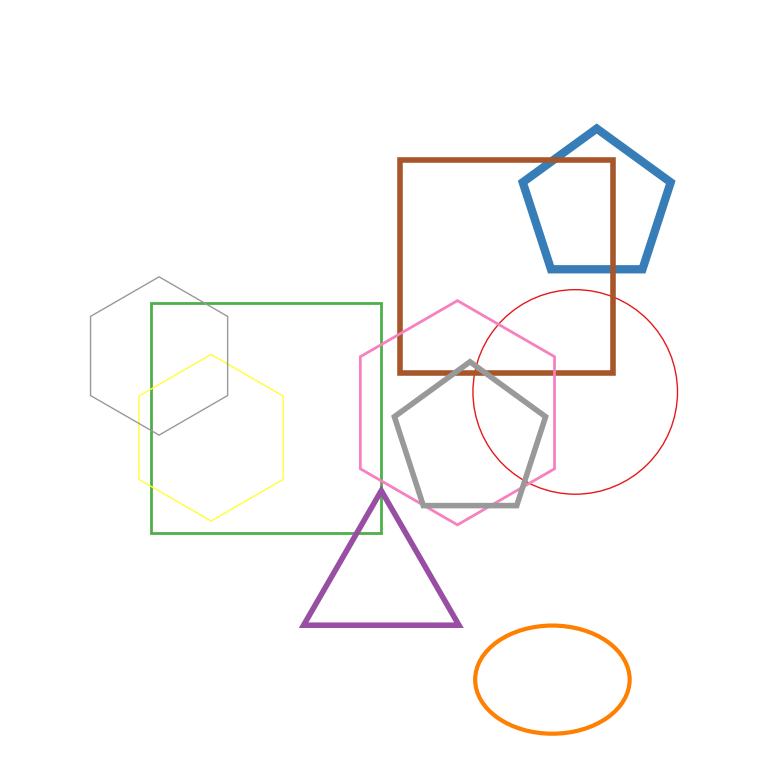[{"shape": "circle", "thickness": 0.5, "radius": 0.66, "center": [0.747, 0.491]}, {"shape": "pentagon", "thickness": 3, "radius": 0.51, "center": [0.775, 0.732]}, {"shape": "square", "thickness": 1, "radius": 0.75, "center": [0.345, 0.458]}, {"shape": "triangle", "thickness": 2, "radius": 0.58, "center": [0.495, 0.246]}, {"shape": "oval", "thickness": 1.5, "radius": 0.5, "center": [0.717, 0.117]}, {"shape": "hexagon", "thickness": 0.5, "radius": 0.54, "center": [0.274, 0.432]}, {"shape": "square", "thickness": 2, "radius": 0.69, "center": [0.658, 0.654]}, {"shape": "hexagon", "thickness": 1, "radius": 0.73, "center": [0.594, 0.464]}, {"shape": "hexagon", "thickness": 0.5, "radius": 0.51, "center": [0.207, 0.538]}, {"shape": "pentagon", "thickness": 2, "radius": 0.52, "center": [0.61, 0.427]}]